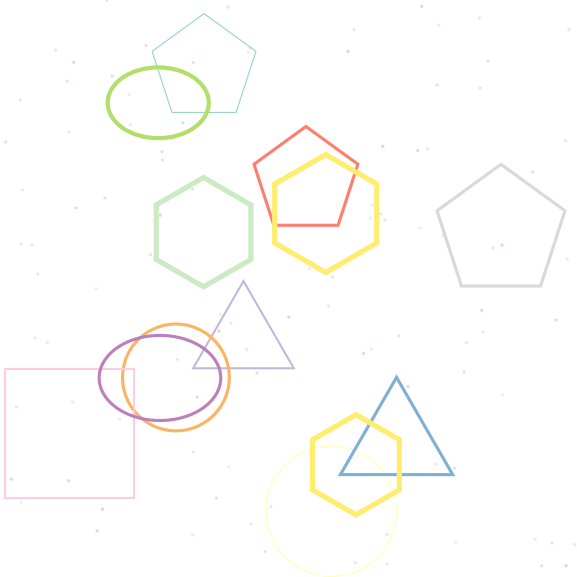[{"shape": "pentagon", "thickness": 0.5, "radius": 0.47, "center": [0.353, 0.881]}, {"shape": "circle", "thickness": 0.5, "radius": 0.56, "center": [0.574, 0.114]}, {"shape": "triangle", "thickness": 1, "radius": 0.5, "center": [0.422, 0.412]}, {"shape": "pentagon", "thickness": 1.5, "radius": 0.47, "center": [0.53, 0.686]}, {"shape": "triangle", "thickness": 1.5, "radius": 0.56, "center": [0.687, 0.233]}, {"shape": "circle", "thickness": 1.5, "radius": 0.46, "center": [0.305, 0.346]}, {"shape": "oval", "thickness": 2, "radius": 0.44, "center": [0.274, 0.821]}, {"shape": "square", "thickness": 1, "radius": 0.56, "center": [0.121, 0.248]}, {"shape": "pentagon", "thickness": 1.5, "radius": 0.58, "center": [0.868, 0.598]}, {"shape": "oval", "thickness": 1.5, "radius": 0.53, "center": [0.277, 0.345]}, {"shape": "hexagon", "thickness": 2.5, "radius": 0.47, "center": [0.352, 0.597]}, {"shape": "hexagon", "thickness": 2.5, "radius": 0.43, "center": [0.616, 0.194]}, {"shape": "hexagon", "thickness": 2.5, "radius": 0.51, "center": [0.564, 0.629]}]